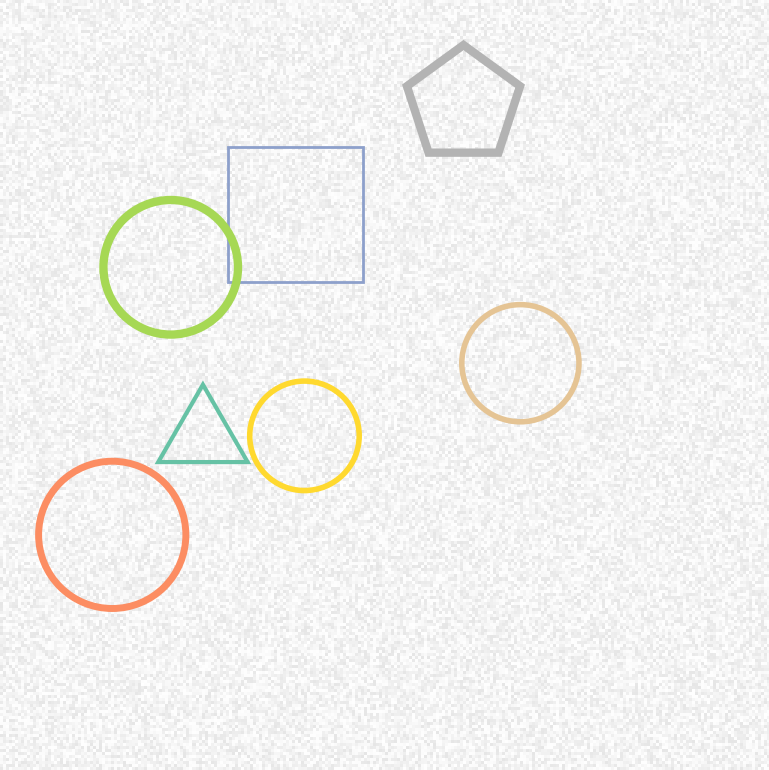[{"shape": "triangle", "thickness": 1.5, "radius": 0.34, "center": [0.264, 0.433]}, {"shape": "circle", "thickness": 2.5, "radius": 0.48, "center": [0.146, 0.305]}, {"shape": "square", "thickness": 1, "radius": 0.44, "center": [0.384, 0.721]}, {"shape": "circle", "thickness": 3, "radius": 0.44, "center": [0.222, 0.653]}, {"shape": "circle", "thickness": 2, "radius": 0.36, "center": [0.395, 0.434]}, {"shape": "circle", "thickness": 2, "radius": 0.38, "center": [0.676, 0.528]}, {"shape": "pentagon", "thickness": 3, "radius": 0.39, "center": [0.602, 0.864]}]